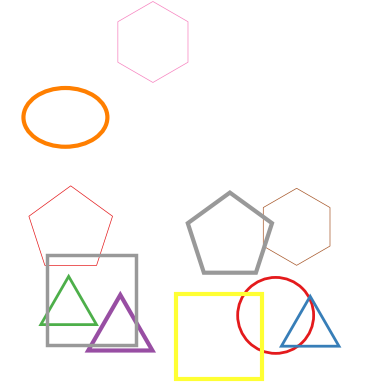[{"shape": "pentagon", "thickness": 0.5, "radius": 0.57, "center": [0.184, 0.403]}, {"shape": "circle", "thickness": 2, "radius": 0.49, "center": [0.716, 0.181]}, {"shape": "triangle", "thickness": 2, "radius": 0.43, "center": [0.806, 0.144]}, {"shape": "triangle", "thickness": 2, "radius": 0.42, "center": [0.178, 0.199]}, {"shape": "triangle", "thickness": 3, "radius": 0.48, "center": [0.312, 0.138]}, {"shape": "oval", "thickness": 3, "radius": 0.55, "center": [0.17, 0.695]}, {"shape": "square", "thickness": 3, "radius": 0.56, "center": [0.568, 0.126]}, {"shape": "hexagon", "thickness": 0.5, "radius": 0.5, "center": [0.77, 0.411]}, {"shape": "hexagon", "thickness": 0.5, "radius": 0.53, "center": [0.397, 0.891]}, {"shape": "pentagon", "thickness": 3, "radius": 0.58, "center": [0.597, 0.385]}, {"shape": "square", "thickness": 2.5, "radius": 0.58, "center": [0.237, 0.221]}]